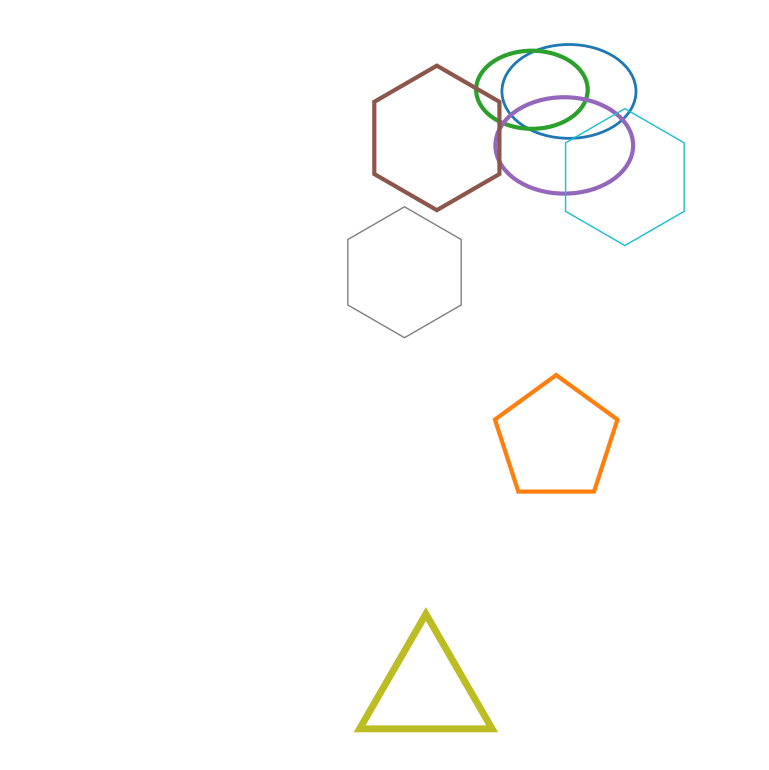[{"shape": "oval", "thickness": 1, "radius": 0.44, "center": [0.739, 0.881]}, {"shape": "pentagon", "thickness": 1.5, "radius": 0.42, "center": [0.722, 0.429]}, {"shape": "oval", "thickness": 1.5, "radius": 0.36, "center": [0.691, 0.883]}, {"shape": "oval", "thickness": 1.5, "radius": 0.45, "center": [0.733, 0.811]}, {"shape": "hexagon", "thickness": 1.5, "radius": 0.47, "center": [0.567, 0.821]}, {"shape": "hexagon", "thickness": 0.5, "radius": 0.42, "center": [0.525, 0.646]}, {"shape": "triangle", "thickness": 2.5, "radius": 0.5, "center": [0.553, 0.103]}, {"shape": "hexagon", "thickness": 0.5, "radius": 0.44, "center": [0.812, 0.77]}]